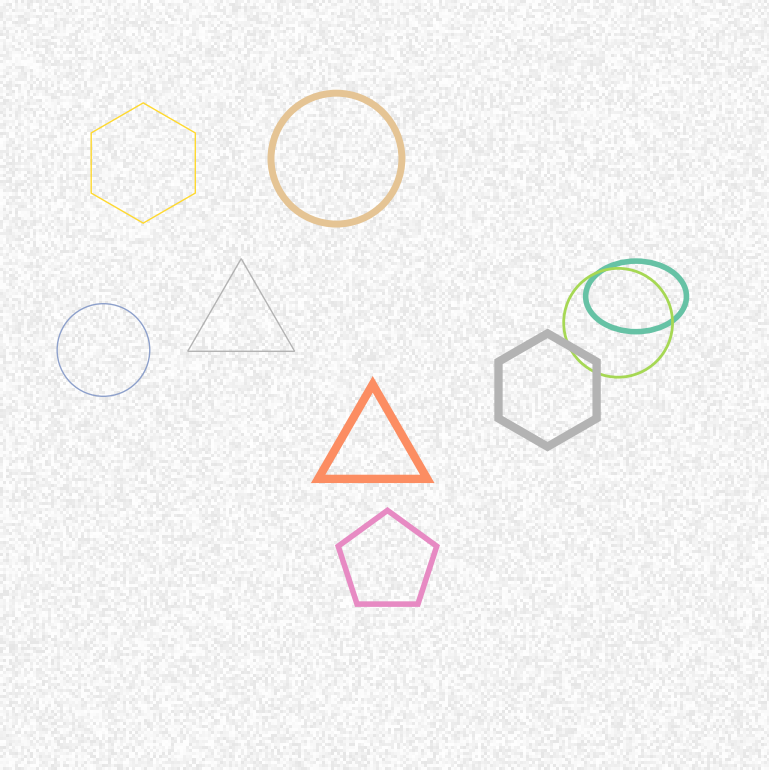[{"shape": "oval", "thickness": 2, "radius": 0.33, "center": [0.826, 0.615]}, {"shape": "triangle", "thickness": 3, "radius": 0.41, "center": [0.484, 0.419]}, {"shape": "circle", "thickness": 0.5, "radius": 0.3, "center": [0.134, 0.545]}, {"shape": "pentagon", "thickness": 2, "radius": 0.34, "center": [0.503, 0.27]}, {"shape": "circle", "thickness": 1, "radius": 0.35, "center": [0.803, 0.581]}, {"shape": "hexagon", "thickness": 0.5, "radius": 0.39, "center": [0.186, 0.788]}, {"shape": "circle", "thickness": 2.5, "radius": 0.42, "center": [0.437, 0.794]}, {"shape": "hexagon", "thickness": 3, "radius": 0.37, "center": [0.711, 0.493]}, {"shape": "triangle", "thickness": 0.5, "radius": 0.4, "center": [0.313, 0.584]}]